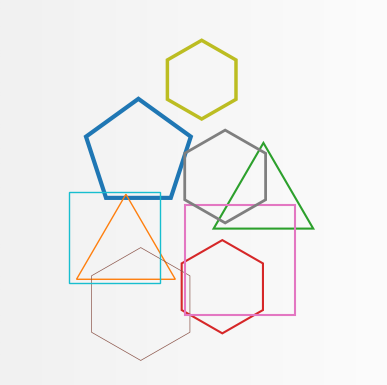[{"shape": "pentagon", "thickness": 3, "radius": 0.71, "center": [0.357, 0.601]}, {"shape": "triangle", "thickness": 1, "radius": 0.74, "center": [0.325, 0.348]}, {"shape": "triangle", "thickness": 1.5, "radius": 0.74, "center": [0.68, 0.48]}, {"shape": "hexagon", "thickness": 1.5, "radius": 0.61, "center": [0.574, 0.255]}, {"shape": "hexagon", "thickness": 0.5, "radius": 0.73, "center": [0.363, 0.21]}, {"shape": "square", "thickness": 1.5, "radius": 0.71, "center": [0.619, 0.324]}, {"shape": "hexagon", "thickness": 2, "radius": 0.6, "center": [0.581, 0.542]}, {"shape": "hexagon", "thickness": 2.5, "radius": 0.51, "center": [0.52, 0.793]}, {"shape": "square", "thickness": 1, "radius": 0.59, "center": [0.296, 0.382]}]